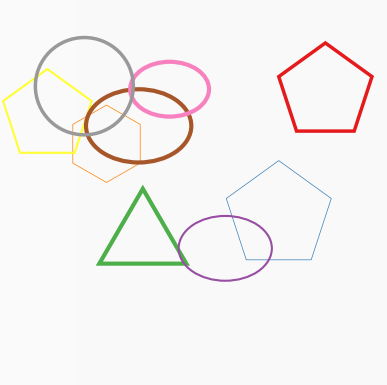[{"shape": "pentagon", "thickness": 2.5, "radius": 0.63, "center": [0.84, 0.762]}, {"shape": "pentagon", "thickness": 0.5, "radius": 0.71, "center": [0.719, 0.44]}, {"shape": "triangle", "thickness": 3, "radius": 0.65, "center": [0.369, 0.38]}, {"shape": "oval", "thickness": 1.5, "radius": 0.6, "center": [0.581, 0.355]}, {"shape": "hexagon", "thickness": 0.5, "radius": 0.5, "center": [0.275, 0.627]}, {"shape": "pentagon", "thickness": 1.5, "radius": 0.6, "center": [0.122, 0.7]}, {"shape": "oval", "thickness": 3, "radius": 0.68, "center": [0.358, 0.673]}, {"shape": "oval", "thickness": 3, "radius": 0.51, "center": [0.438, 0.768]}, {"shape": "circle", "thickness": 2.5, "radius": 0.63, "center": [0.218, 0.776]}]